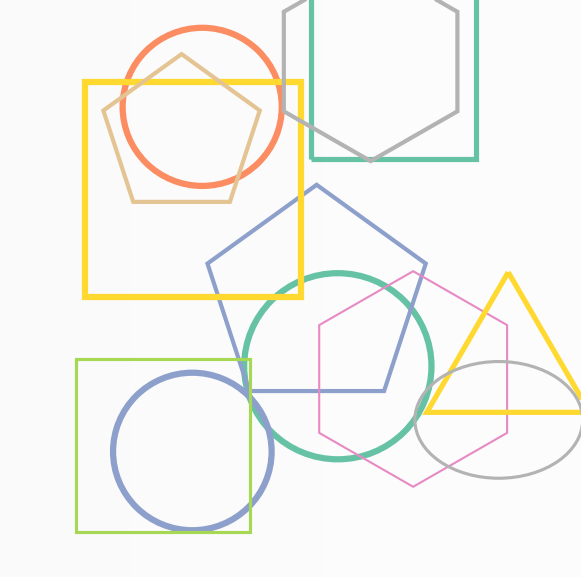[{"shape": "square", "thickness": 2.5, "radius": 0.71, "center": [0.677, 0.866]}, {"shape": "circle", "thickness": 3, "radius": 0.81, "center": [0.581, 0.365]}, {"shape": "circle", "thickness": 3, "radius": 0.68, "center": [0.348, 0.814]}, {"shape": "circle", "thickness": 3, "radius": 0.68, "center": [0.331, 0.217]}, {"shape": "pentagon", "thickness": 2, "radius": 0.99, "center": [0.545, 0.482]}, {"shape": "hexagon", "thickness": 1, "radius": 0.93, "center": [0.711, 0.343]}, {"shape": "square", "thickness": 1.5, "radius": 0.75, "center": [0.28, 0.227]}, {"shape": "square", "thickness": 3, "radius": 0.93, "center": [0.332, 0.672]}, {"shape": "triangle", "thickness": 2.5, "radius": 0.81, "center": [0.874, 0.366]}, {"shape": "pentagon", "thickness": 2, "radius": 0.71, "center": [0.312, 0.764]}, {"shape": "hexagon", "thickness": 2, "radius": 0.86, "center": [0.638, 0.893]}, {"shape": "oval", "thickness": 1.5, "radius": 0.72, "center": [0.858, 0.272]}]